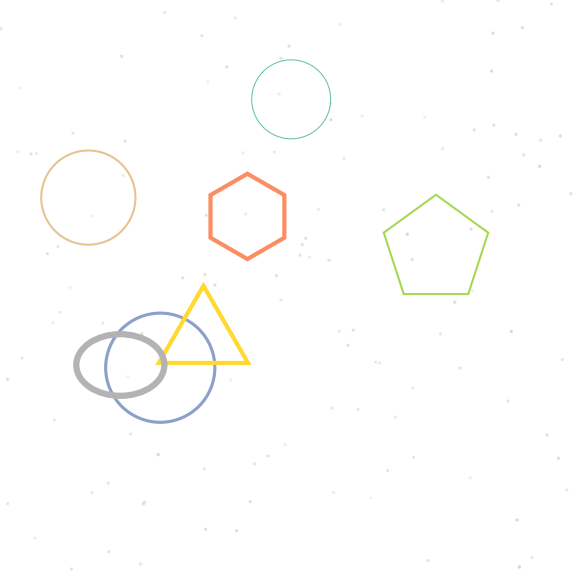[{"shape": "circle", "thickness": 0.5, "radius": 0.34, "center": [0.504, 0.827]}, {"shape": "hexagon", "thickness": 2, "radius": 0.37, "center": [0.428, 0.624]}, {"shape": "circle", "thickness": 1.5, "radius": 0.47, "center": [0.277, 0.362]}, {"shape": "pentagon", "thickness": 1, "radius": 0.48, "center": [0.755, 0.567]}, {"shape": "triangle", "thickness": 2, "radius": 0.45, "center": [0.352, 0.415]}, {"shape": "circle", "thickness": 1, "radius": 0.41, "center": [0.153, 0.657]}, {"shape": "oval", "thickness": 3, "radius": 0.38, "center": [0.208, 0.367]}]